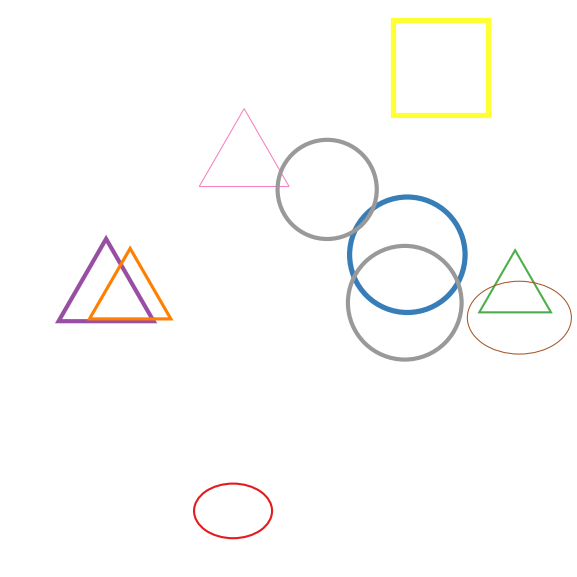[{"shape": "oval", "thickness": 1, "radius": 0.34, "center": [0.404, 0.114]}, {"shape": "circle", "thickness": 2.5, "radius": 0.5, "center": [0.705, 0.558]}, {"shape": "triangle", "thickness": 1, "radius": 0.36, "center": [0.892, 0.494]}, {"shape": "triangle", "thickness": 2, "radius": 0.48, "center": [0.184, 0.49]}, {"shape": "triangle", "thickness": 1.5, "radius": 0.41, "center": [0.225, 0.488]}, {"shape": "square", "thickness": 2.5, "radius": 0.41, "center": [0.763, 0.882]}, {"shape": "oval", "thickness": 0.5, "radius": 0.45, "center": [0.899, 0.449]}, {"shape": "triangle", "thickness": 0.5, "radius": 0.45, "center": [0.423, 0.721]}, {"shape": "circle", "thickness": 2, "radius": 0.43, "center": [0.567, 0.671]}, {"shape": "circle", "thickness": 2, "radius": 0.49, "center": [0.701, 0.475]}]